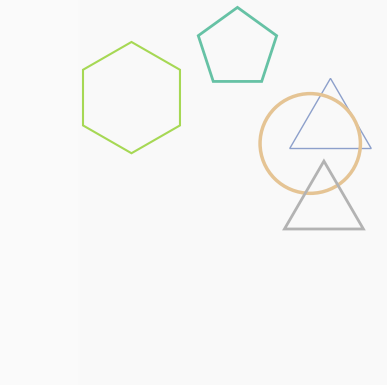[{"shape": "pentagon", "thickness": 2, "radius": 0.53, "center": [0.613, 0.874]}, {"shape": "triangle", "thickness": 1, "radius": 0.61, "center": [0.853, 0.675]}, {"shape": "hexagon", "thickness": 1.5, "radius": 0.72, "center": [0.339, 0.746]}, {"shape": "circle", "thickness": 2.5, "radius": 0.65, "center": [0.801, 0.627]}, {"shape": "triangle", "thickness": 2, "radius": 0.59, "center": [0.836, 0.464]}]